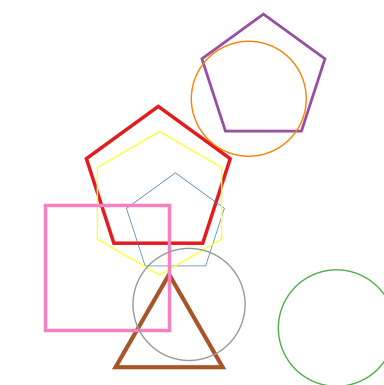[{"shape": "pentagon", "thickness": 2.5, "radius": 0.98, "center": [0.411, 0.527]}, {"shape": "pentagon", "thickness": 0.5, "radius": 0.67, "center": [0.456, 0.417]}, {"shape": "circle", "thickness": 1, "radius": 0.76, "center": [0.874, 0.148]}, {"shape": "pentagon", "thickness": 2, "radius": 0.84, "center": [0.684, 0.795]}, {"shape": "circle", "thickness": 1, "radius": 0.75, "center": [0.646, 0.743]}, {"shape": "hexagon", "thickness": 1, "radius": 0.93, "center": [0.414, 0.472]}, {"shape": "triangle", "thickness": 3, "radius": 0.8, "center": [0.439, 0.127]}, {"shape": "square", "thickness": 2.5, "radius": 0.81, "center": [0.279, 0.305]}, {"shape": "circle", "thickness": 1, "radius": 0.73, "center": [0.491, 0.209]}]